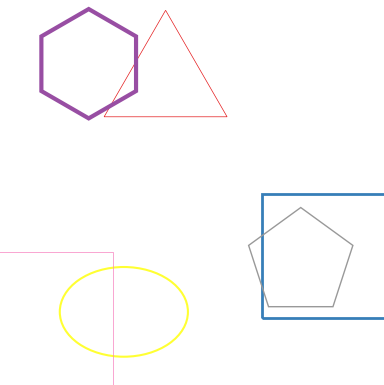[{"shape": "triangle", "thickness": 0.5, "radius": 0.92, "center": [0.43, 0.789]}, {"shape": "square", "thickness": 2, "radius": 0.8, "center": [0.841, 0.335]}, {"shape": "hexagon", "thickness": 3, "radius": 0.71, "center": [0.23, 0.835]}, {"shape": "oval", "thickness": 1.5, "radius": 0.83, "center": [0.322, 0.19]}, {"shape": "square", "thickness": 0.5, "radius": 0.89, "center": [0.115, 0.169]}, {"shape": "pentagon", "thickness": 1, "radius": 0.71, "center": [0.781, 0.319]}]